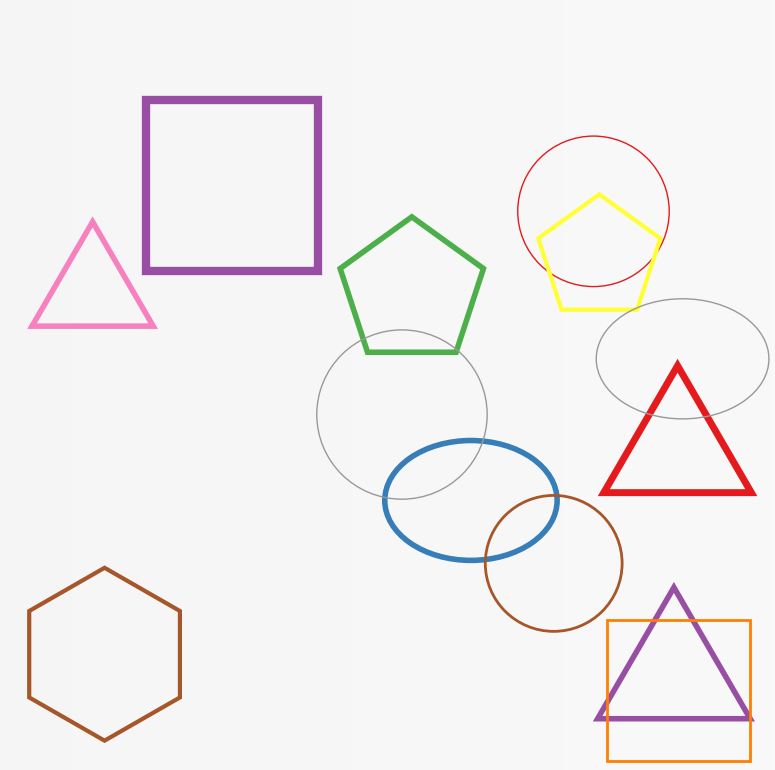[{"shape": "circle", "thickness": 0.5, "radius": 0.49, "center": [0.766, 0.726]}, {"shape": "triangle", "thickness": 2.5, "radius": 0.55, "center": [0.874, 0.415]}, {"shape": "oval", "thickness": 2, "radius": 0.56, "center": [0.608, 0.35]}, {"shape": "pentagon", "thickness": 2, "radius": 0.49, "center": [0.531, 0.621]}, {"shape": "square", "thickness": 3, "radius": 0.55, "center": [0.3, 0.759]}, {"shape": "triangle", "thickness": 2, "radius": 0.57, "center": [0.87, 0.123]}, {"shape": "square", "thickness": 1, "radius": 0.46, "center": [0.875, 0.103]}, {"shape": "pentagon", "thickness": 1.5, "radius": 0.41, "center": [0.773, 0.665]}, {"shape": "circle", "thickness": 1, "radius": 0.44, "center": [0.714, 0.268]}, {"shape": "hexagon", "thickness": 1.5, "radius": 0.56, "center": [0.135, 0.15]}, {"shape": "triangle", "thickness": 2, "radius": 0.45, "center": [0.119, 0.622]}, {"shape": "circle", "thickness": 0.5, "radius": 0.55, "center": [0.519, 0.462]}, {"shape": "oval", "thickness": 0.5, "radius": 0.56, "center": [0.881, 0.534]}]